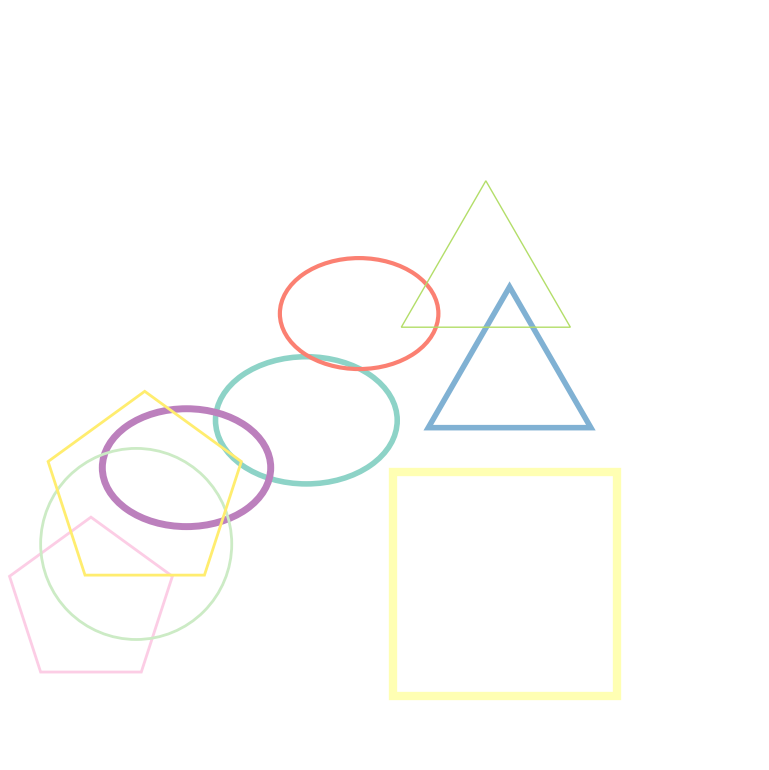[{"shape": "oval", "thickness": 2, "radius": 0.59, "center": [0.398, 0.454]}, {"shape": "square", "thickness": 3, "radius": 0.73, "center": [0.656, 0.242]}, {"shape": "oval", "thickness": 1.5, "radius": 0.51, "center": [0.466, 0.593]}, {"shape": "triangle", "thickness": 2, "radius": 0.61, "center": [0.662, 0.506]}, {"shape": "triangle", "thickness": 0.5, "radius": 0.63, "center": [0.631, 0.638]}, {"shape": "pentagon", "thickness": 1, "radius": 0.56, "center": [0.118, 0.217]}, {"shape": "oval", "thickness": 2.5, "radius": 0.55, "center": [0.242, 0.393]}, {"shape": "circle", "thickness": 1, "radius": 0.62, "center": [0.177, 0.294]}, {"shape": "pentagon", "thickness": 1, "radius": 0.66, "center": [0.188, 0.36]}]